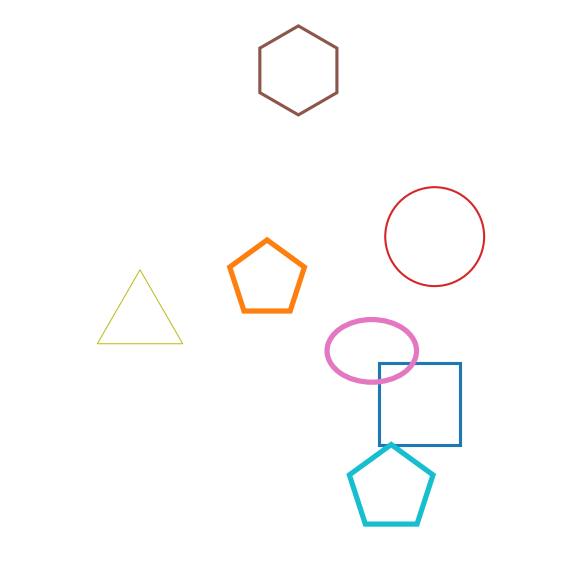[{"shape": "square", "thickness": 1.5, "radius": 0.35, "center": [0.726, 0.3]}, {"shape": "pentagon", "thickness": 2.5, "radius": 0.34, "center": [0.462, 0.516]}, {"shape": "circle", "thickness": 1, "radius": 0.43, "center": [0.753, 0.589]}, {"shape": "hexagon", "thickness": 1.5, "radius": 0.39, "center": [0.517, 0.877]}, {"shape": "oval", "thickness": 2.5, "radius": 0.39, "center": [0.644, 0.392]}, {"shape": "triangle", "thickness": 0.5, "radius": 0.43, "center": [0.242, 0.447]}, {"shape": "pentagon", "thickness": 2.5, "radius": 0.38, "center": [0.677, 0.153]}]